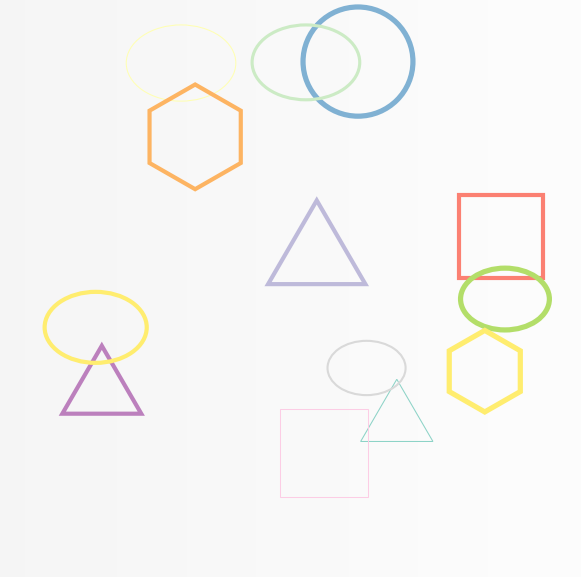[{"shape": "triangle", "thickness": 0.5, "radius": 0.36, "center": [0.683, 0.271]}, {"shape": "oval", "thickness": 0.5, "radius": 0.47, "center": [0.311, 0.89]}, {"shape": "triangle", "thickness": 2, "radius": 0.48, "center": [0.545, 0.555]}, {"shape": "square", "thickness": 2, "radius": 0.36, "center": [0.862, 0.589]}, {"shape": "circle", "thickness": 2.5, "radius": 0.47, "center": [0.616, 0.893]}, {"shape": "hexagon", "thickness": 2, "radius": 0.45, "center": [0.336, 0.762]}, {"shape": "oval", "thickness": 2.5, "radius": 0.38, "center": [0.869, 0.481]}, {"shape": "square", "thickness": 0.5, "radius": 0.38, "center": [0.557, 0.215]}, {"shape": "oval", "thickness": 1, "radius": 0.34, "center": [0.631, 0.362]}, {"shape": "triangle", "thickness": 2, "radius": 0.39, "center": [0.175, 0.322]}, {"shape": "oval", "thickness": 1.5, "radius": 0.46, "center": [0.526, 0.891]}, {"shape": "hexagon", "thickness": 2.5, "radius": 0.35, "center": [0.834, 0.356]}, {"shape": "oval", "thickness": 2, "radius": 0.44, "center": [0.165, 0.432]}]